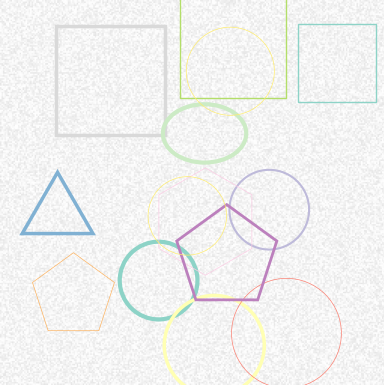[{"shape": "square", "thickness": 1, "radius": 0.51, "center": [0.876, 0.836]}, {"shape": "circle", "thickness": 3, "radius": 0.5, "center": [0.412, 0.271]}, {"shape": "circle", "thickness": 2.5, "radius": 0.65, "center": [0.557, 0.103]}, {"shape": "circle", "thickness": 1.5, "radius": 0.52, "center": [0.699, 0.455]}, {"shape": "circle", "thickness": 0.5, "radius": 0.71, "center": [0.744, 0.134]}, {"shape": "triangle", "thickness": 2.5, "radius": 0.53, "center": [0.15, 0.446]}, {"shape": "pentagon", "thickness": 0.5, "radius": 0.56, "center": [0.191, 0.232]}, {"shape": "square", "thickness": 1, "radius": 0.69, "center": [0.605, 0.883]}, {"shape": "hexagon", "thickness": 0.5, "radius": 0.7, "center": [0.533, 0.424]}, {"shape": "square", "thickness": 2.5, "radius": 0.71, "center": [0.286, 0.792]}, {"shape": "pentagon", "thickness": 2, "radius": 0.68, "center": [0.589, 0.332]}, {"shape": "oval", "thickness": 3, "radius": 0.54, "center": [0.531, 0.653]}, {"shape": "circle", "thickness": 0.5, "radius": 0.57, "center": [0.598, 0.815]}, {"shape": "circle", "thickness": 0.5, "radius": 0.51, "center": [0.487, 0.439]}]